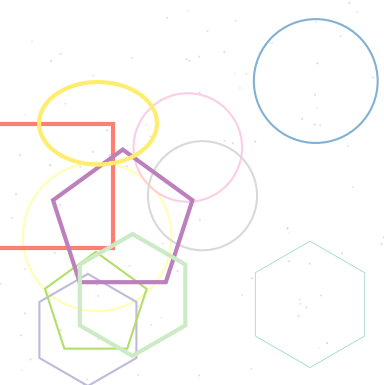[{"shape": "hexagon", "thickness": 0.5, "radius": 0.82, "center": [0.805, 0.209]}, {"shape": "circle", "thickness": 1.5, "radius": 0.97, "center": [0.252, 0.385]}, {"shape": "hexagon", "thickness": 1.5, "radius": 0.73, "center": [0.228, 0.143]}, {"shape": "square", "thickness": 3, "radius": 0.8, "center": [0.132, 0.517]}, {"shape": "circle", "thickness": 1.5, "radius": 0.8, "center": [0.82, 0.79]}, {"shape": "pentagon", "thickness": 1.5, "radius": 0.69, "center": [0.249, 0.207]}, {"shape": "circle", "thickness": 1.5, "radius": 0.7, "center": [0.488, 0.617]}, {"shape": "circle", "thickness": 1.5, "radius": 0.71, "center": [0.526, 0.492]}, {"shape": "pentagon", "thickness": 3, "radius": 0.95, "center": [0.319, 0.421]}, {"shape": "hexagon", "thickness": 3, "radius": 0.79, "center": [0.344, 0.234]}, {"shape": "oval", "thickness": 3, "radius": 0.77, "center": [0.255, 0.68]}]